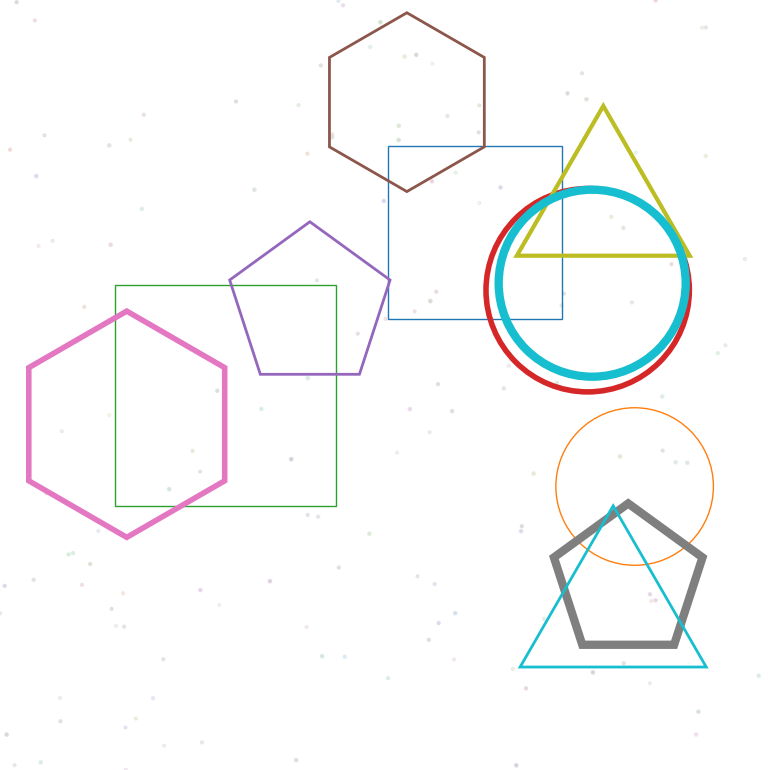[{"shape": "square", "thickness": 0.5, "radius": 0.56, "center": [0.617, 0.698]}, {"shape": "circle", "thickness": 0.5, "radius": 0.51, "center": [0.824, 0.368]}, {"shape": "square", "thickness": 0.5, "radius": 0.72, "center": [0.293, 0.486]}, {"shape": "circle", "thickness": 2, "radius": 0.66, "center": [0.763, 0.623]}, {"shape": "pentagon", "thickness": 1, "radius": 0.55, "center": [0.402, 0.602]}, {"shape": "hexagon", "thickness": 1, "radius": 0.58, "center": [0.528, 0.867]}, {"shape": "hexagon", "thickness": 2, "radius": 0.73, "center": [0.165, 0.449]}, {"shape": "pentagon", "thickness": 3, "radius": 0.51, "center": [0.816, 0.245]}, {"shape": "triangle", "thickness": 1.5, "radius": 0.65, "center": [0.784, 0.733]}, {"shape": "circle", "thickness": 3, "radius": 0.61, "center": [0.769, 0.632]}, {"shape": "triangle", "thickness": 1, "radius": 0.7, "center": [0.796, 0.204]}]